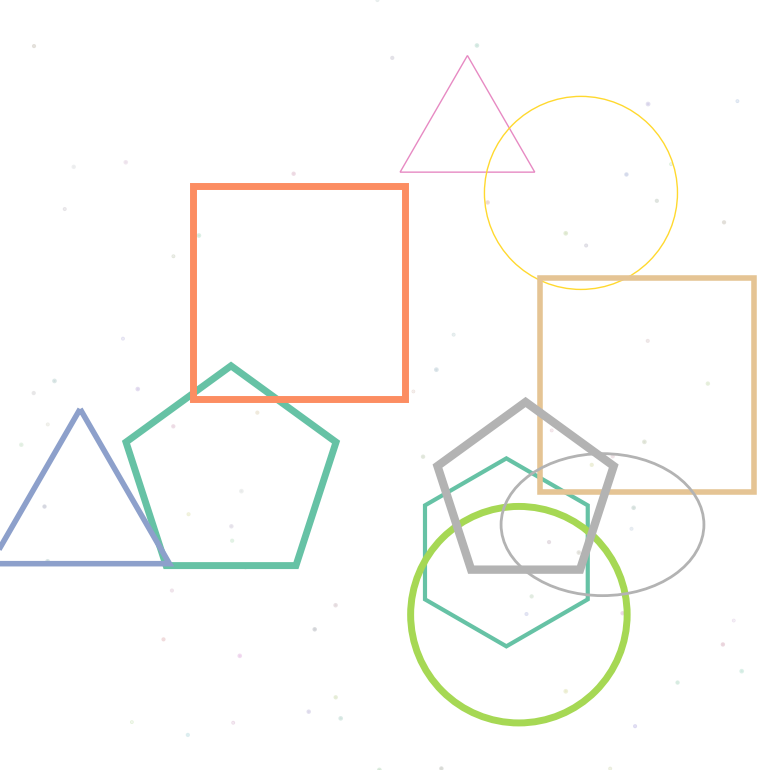[{"shape": "pentagon", "thickness": 2.5, "radius": 0.72, "center": [0.3, 0.381]}, {"shape": "hexagon", "thickness": 1.5, "radius": 0.61, "center": [0.658, 0.283]}, {"shape": "square", "thickness": 2.5, "radius": 0.69, "center": [0.388, 0.62]}, {"shape": "triangle", "thickness": 2, "radius": 0.67, "center": [0.104, 0.335]}, {"shape": "triangle", "thickness": 0.5, "radius": 0.5, "center": [0.607, 0.827]}, {"shape": "circle", "thickness": 2.5, "radius": 0.7, "center": [0.674, 0.202]}, {"shape": "circle", "thickness": 0.5, "radius": 0.63, "center": [0.754, 0.749]}, {"shape": "square", "thickness": 2, "radius": 0.69, "center": [0.841, 0.499]}, {"shape": "pentagon", "thickness": 3, "radius": 0.6, "center": [0.683, 0.358]}, {"shape": "oval", "thickness": 1, "radius": 0.66, "center": [0.782, 0.319]}]